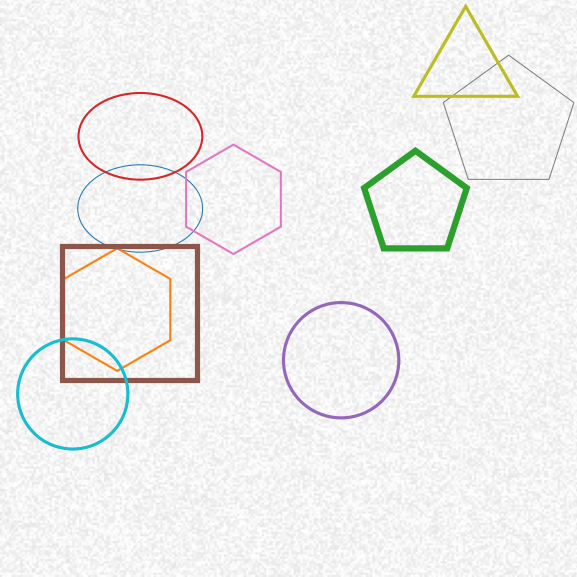[{"shape": "oval", "thickness": 0.5, "radius": 0.54, "center": [0.243, 0.638]}, {"shape": "hexagon", "thickness": 1, "radius": 0.53, "center": [0.203, 0.463]}, {"shape": "pentagon", "thickness": 3, "radius": 0.47, "center": [0.719, 0.645]}, {"shape": "oval", "thickness": 1, "radius": 0.54, "center": [0.243, 0.763]}, {"shape": "circle", "thickness": 1.5, "radius": 0.5, "center": [0.591, 0.375]}, {"shape": "square", "thickness": 2.5, "radius": 0.58, "center": [0.224, 0.457]}, {"shape": "hexagon", "thickness": 1, "radius": 0.47, "center": [0.404, 0.654]}, {"shape": "pentagon", "thickness": 0.5, "radius": 0.59, "center": [0.881, 0.785]}, {"shape": "triangle", "thickness": 1.5, "radius": 0.52, "center": [0.806, 0.884]}, {"shape": "circle", "thickness": 1.5, "radius": 0.48, "center": [0.126, 0.317]}]